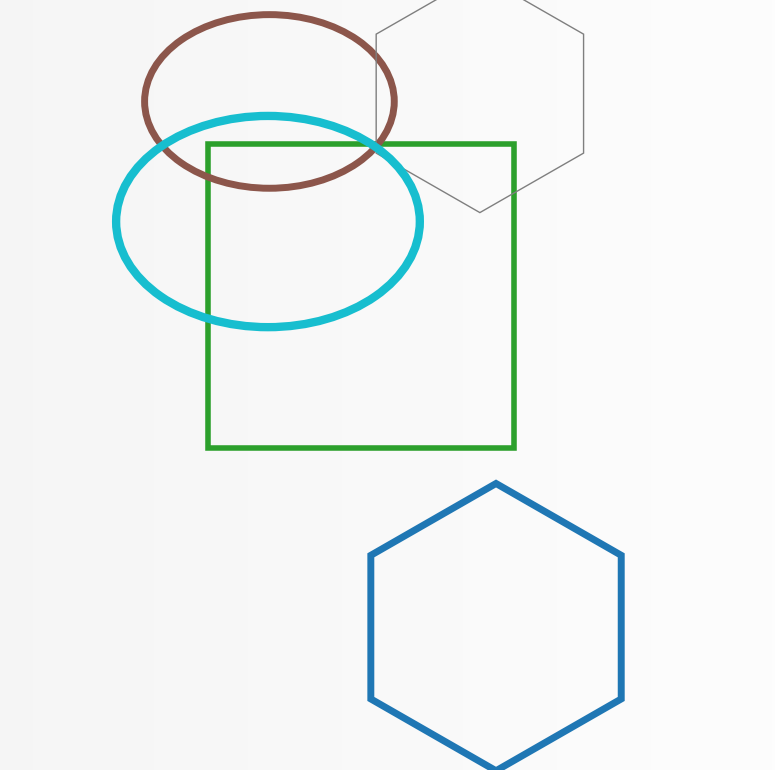[{"shape": "hexagon", "thickness": 2.5, "radius": 0.93, "center": [0.64, 0.186]}, {"shape": "square", "thickness": 2, "radius": 0.99, "center": [0.466, 0.616]}, {"shape": "oval", "thickness": 2.5, "radius": 0.81, "center": [0.348, 0.868]}, {"shape": "hexagon", "thickness": 0.5, "radius": 0.77, "center": [0.619, 0.878]}, {"shape": "oval", "thickness": 3, "radius": 0.98, "center": [0.346, 0.712]}]